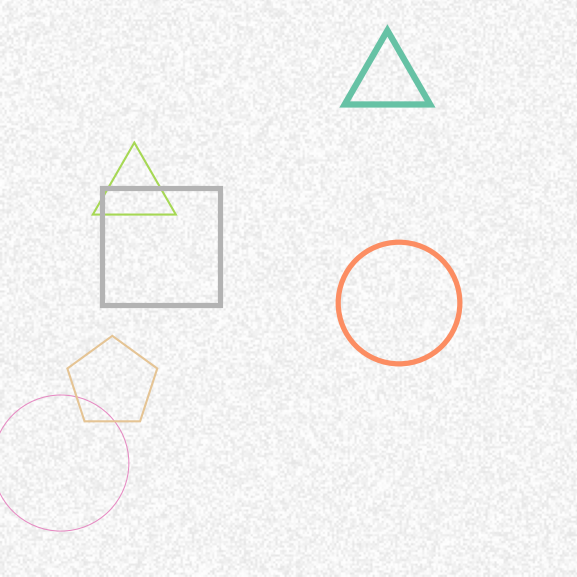[{"shape": "triangle", "thickness": 3, "radius": 0.43, "center": [0.671, 0.861]}, {"shape": "circle", "thickness": 2.5, "radius": 0.53, "center": [0.691, 0.474]}, {"shape": "circle", "thickness": 0.5, "radius": 0.59, "center": [0.105, 0.197]}, {"shape": "triangle", "thickness": 1, "radius": 0.42, "center": [0.233, 0.669]}, {"shape": "pentagon", "thickness": 1, "radius": 0.41, "center": [0.194, 0.336]}, {"shape": "square", "thickness": 2.5, "radius": 0.51, "center": [0.278, 0.572]}]